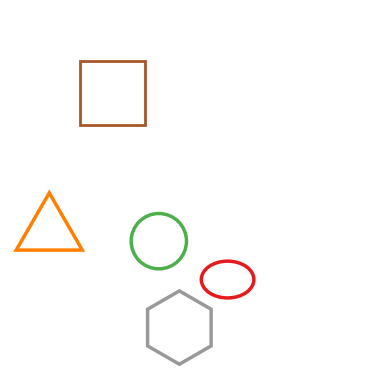[{"shape": "oval", "thickness": 2.5, "radius": 0.34, "center": [0.591, 0.274]}, {"shape": "circle", "thickness": 2.5, "radius": 0.36, "center": [0.413, 0.374]}, {"shape": "triangle", "thickness": 2.5, "radius": 0.5, "center": [0.128, 0.4]}, {"shape": "square", "thickness": 2, "radius": 0.42, "center": [0.293, 0.758]}, {"shape": "hexagon", "thickness": 2.5, "radius": 0.48, "center": [0.466, 0.149]}]